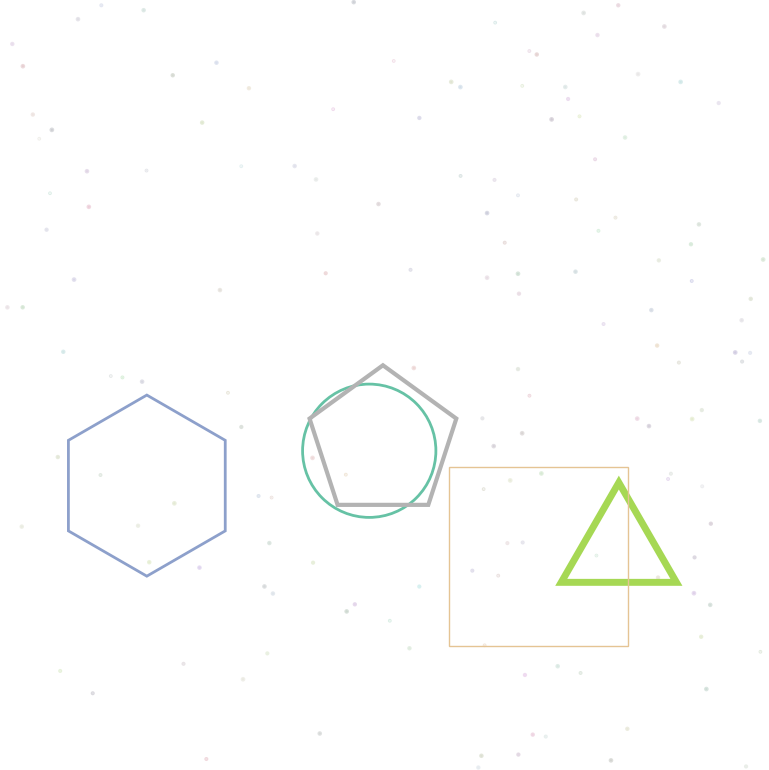[{"shape": "circle", "thickness": 1, "radius": 0.43, "center": [0.48, 0.415]}, {"shape": "hexagon", "thickness": 1, "radius": 0.59, "center": [0.191, 0.369]}, {"shape": "triangle", "thickness": 2.5, "radius": 0.43, "center": [0.804, 0.287]}, {"shape": "square", "thickness": 0.5, "radius": 0.58, "center": [0.699, 0.277]}, {"shape": "pentagon", "thickness": 1.5, "radius": 0.5, "center": [0.497, 0.425]}]